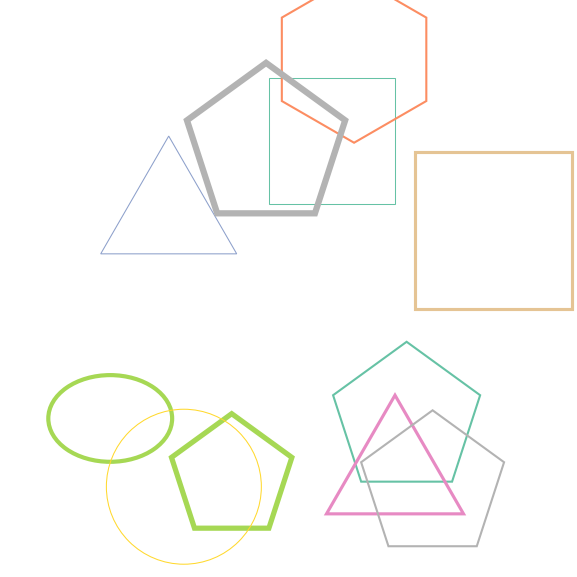[{"shape": "pentagon", "thickness": 1, "radius": 0.67, "center": [0.704, 0.273]}, {"shape": "square", "thickness": 0.5, "radius": 0.54, "center": [0.575, 0.755]}, {"shape": "hexagon", "thickness": 1, "radius": 0.72, "center": [0.613, 0.896]}, {"shape": "triangle", "thickness": 0.5, "radius": 0.68, "center": [0.292, 0.628]}, {"shape": "triangle", "thickness": 1.5, "radius": 0.68, "center": [0.684, 0.178]}, {"shape": "pentagon", "thickness": 2.5, "radius": 0.55, "center": [0.401, 0.173]}, {"shape": "oval", "thickness": 2, "radius": 0.54, "center": [0.191, 0.275]}, {"shape": "circle", "thickness": 0.5, "radius": 0.67, "center": [0.318, 0.156]}, {"shape": "square", "thickness": 1.5, "radius": 0.68, "center": [0.855, 0.599]}, {"shape": "pentagon", "thickness": 1, "radius": 0.65, "center": [0.749, 0.159]}, {"shape": "pentagon", "thickness": 3, "radius": 0.72, "center": [0.461, 0.746]}]